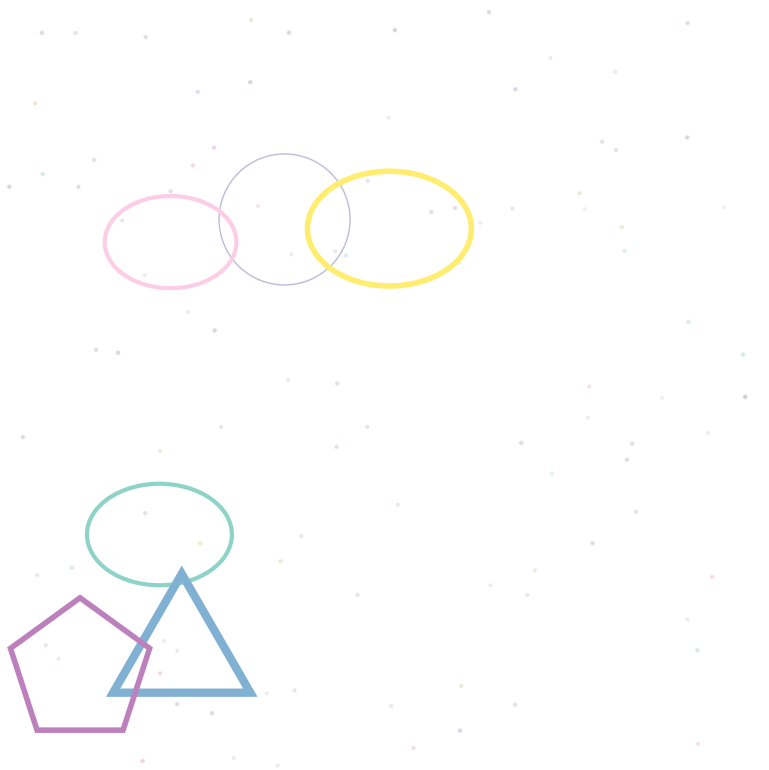[{"shape": "oval", "thickness": 1.5, "radius": 0.47, "center": [0.207, 0.306]}, {"shape": "circle", "thickness": 0.5, "radius": 0.43, "center": [0.37, 0.715]}, {"shape": "triangle", "thickness": 3, "radius": 0.51, "center": [0.236, 0.152]}, {"shape": "oval", "thickness": 1.5, "radius": 0.43, "center": [0.222, 0.686]}, {"shape": "pentagon", "thickness": 2, "radius": 0.48, "center": [0.104, 0.129]}, {"shape": "oval", "thickness": 2, "radius": 0.53, "center": [0.506, 0.703]}]